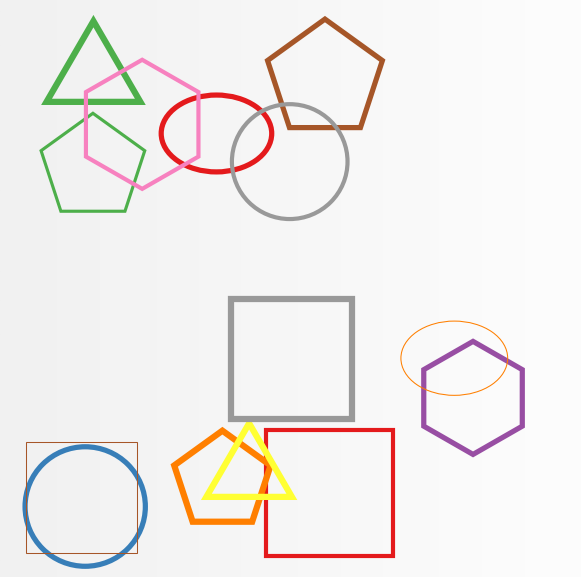[{"shape": "square", "thickness": 2, "radius": 0.55, "center": [0.568, 0.146]}, {"shape": "oval", "thickness": 2.5, "radius": 0.48, "center": [0.372, 0.768]}, {"shape": "circle", "thickness": 2.5, "radius": 0.52, "center": [0.147, 0.122]}, {"shape": "triangle", "thickness": 3, "radius": 0.47, "center": [0.161, 0.869]}, {"shape": "pentagon", "thickness": 1.5, "radius": 0.47, "center": [0.16, 0.709]}, {"shape": "hexagon", "thickness": 2.5, "radius": 0.49, "center": [0.814, 0.31]}, {"shape": "pentagon", "thickness": 3, "radius": 0.44, "center": [0.383, 0.166]}, {"shape": "oval", "thickness": 0.5, "radius": 0.46, "center": [0.782, 0.379]}, {"shape": "triangle", "thickness": 3, "radius": 0.42, "center": [0.429, 0.181]}, {"shape": "square", "thickness": 0.5, "radius": 0.48, "center": [0.141, 0.138]}, {"shape": "pentagon", "thickness": 2.5, "radius": 0.52, "center": [0.559, 0.862]}, {"shape": "hexagon", "thickness": 2, "radius": 0.56, "center": [0.245, 0.784]}, {"shape": "circle", "thickness": 2, "radius": 0.5, "center": [0.498, 0.719]}, {"shape": "square", "thickness": 3, "radius": 0.52, "center": [0.502, 0.377]}]